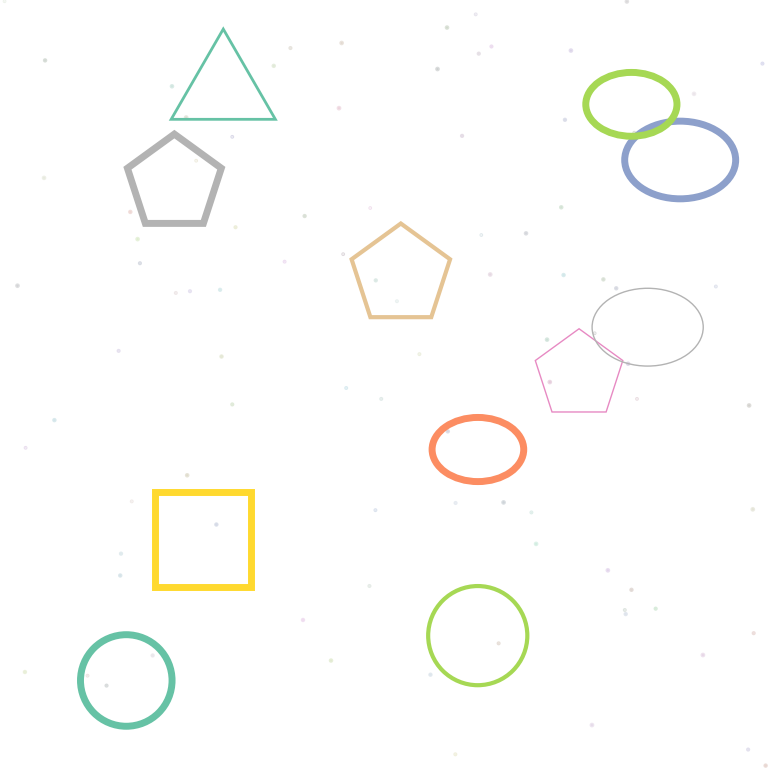[{"shape": "circle", "thickness": 2.5, "radius": 0.3, "center": [0.164, 0.116]}, {"shape": "triangle", "thickness": 1, "radius": 0.39, "center": [0.29, 0.884]}, {"shape": "oval", "thickness": 2.5, "radius": 0.3, "center": [0.621, 0.416]}, {"shape": "oval", "thickness": 2.5, "radius": 0.36, "center": [0.883, 0.792]}, {"shape": "pentagon", "thickness": 0.5, "radius": 0.3, "center": [0.752, 0.513]}, {"shape": "oval", "thickness": 2.5, "radius": 0.3, "center": [0.82, 0.864]}, {"shape": "circle", "thickness": 1.5, "radius": 0.32, "center": [0.62, 0.175]}, {"shape": "square", "thickness": 2.5, "radius": 0.31, "center": [0.264, 0.299]}, {"shape": "pentagon", "thickness": 1.5, "radius": 0.34, "center": [0.521, 0.642]}, {"shape": "oval", "thickness": 0.5, "radius": 0.36, "center": [0.841, 0.575]}, {"shape": "pentagon", "thickness": 2.5, "radius": 0.32, "center": [0.226, 0.762]}]